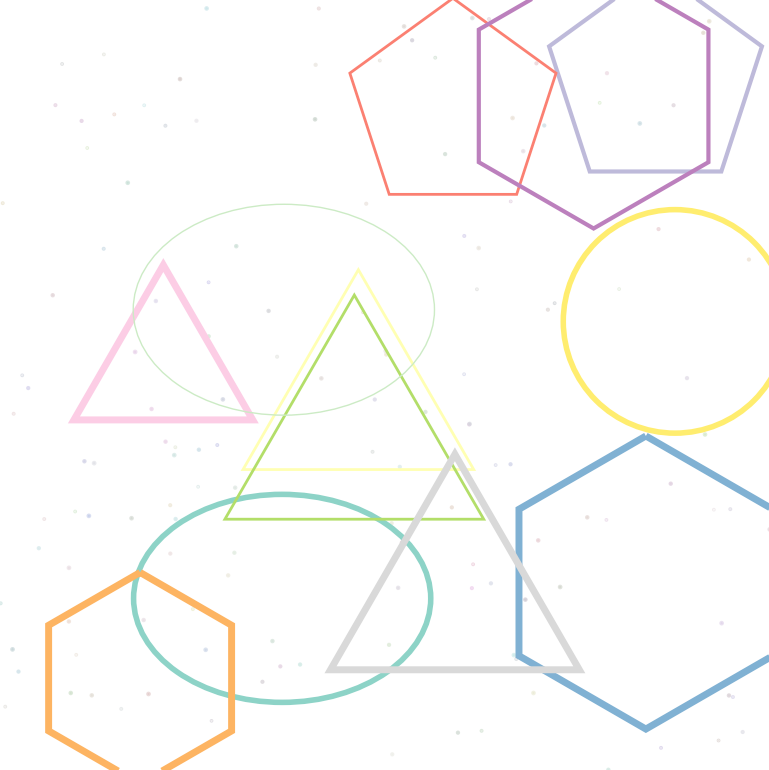[{"shape": "oval", "thickness": 2, "radius": 0.96, "center": [0.366, 0.223]}, {"shape": "triangle", "thickness": 1, "radius": 0.87, "center": [0.465, 0.477]}, {"shape": "pentagon", "thickness": 1.5, "radius": 0.73, "center": [0.851, 0.895]}, {"shape": "pentagon", "thickness": 1, "radius": 0.7, "center": [0.588, 0.861]}, {"shape": "hexagon", "thickness": 2.5, "radius": 0.95, "center": [0.839, 0.243]}, {"shape": "hexagon", "thickness": 2.5, "radius": 0.69, "center": [0.182, 0.119]}, {"shape": "triangle", "thickness": 1, "radius": 0.97, "center": [0.46, 0.423]}, {"shape": "triangle", "thickness": 2.5, "radius": 0.67, "center": [0.212, 0.522]}, {"shape": "triangle", "thickness": 2.5, "radius": 0.93, "center": [0.591, 0.223]}, {"shape": "hexagon", "thickness": 1.5, "radius": 0.86, "center": [0.771, 0.875]}, {"shape": "oval", "thickness": 0.5, "radius": 0.98, "center": [0.369, 0.598]}, {"shape": "circle", "thickness": 2, "radius": 0.73, "center": [0.877, 0.583]}]